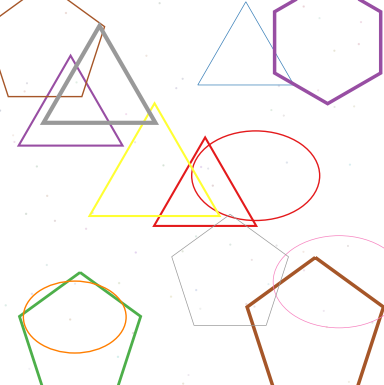[{"shape": "oval", "thickness": 1, "radius": 0.83, "center": [0.664, 0.544]}, {"shape": "triangle", "thickness": 1.5, "radius": 0.77, "center": [0.533, 0.49]}, {"shape": "triangle", "thickness": 0.5, "radius": 0.72, "center": [0.639, 0.851]}, {"shape": "pentagon", "thickness": 2, "radius": 0.83, "center": [0.208, 0.127]}, {"shape": "hexagon", "thickness": 2.5, "radius": 0.8, "center": [0.851, 0.89]}, {"shape": "triangle", "thickness": 1.5, "radius": 0.78, "center": [0.183, 0.7]}, {"shape": "oval", "thickness": 1, "radius": 0.67, "center": [0.194, 0.176]}, {"shape": "triangle", "thickness": 1.5, "radius": 0.98, "center": [0.401, 0.536]}, {"shape": "pentagon", "thickness": 2.5, "radius": 0.93, "center": [0.819, 0.145]}, {"shape": "pentagon", "thickness": 1, "radius": 0.81, "center": [0.117, 0.881]}, {"shape": "oval", "thickness": 0.5, "radius": 0.86, "center": [0.881, 0.268]}, {"shape": "pentagon", "thickness": 0.5, "radius": 0.8, "center": [0.598, 0.284]}, {"shape": "triangle", "thickness": 3, "radius": 0.84, "center": [0.258, 0.765]}]